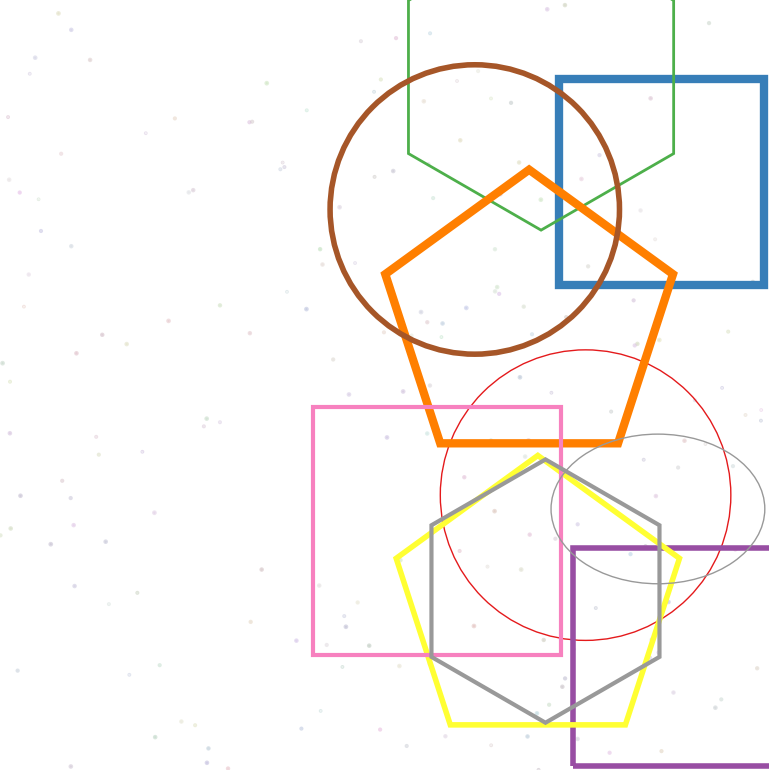[{"shape": "circle", "thickness": 0.5, "radius": 0.94, "center": [0.76, 0.357]}, {"shape": "square", "thickness": 3, "radius": 0.67, "center": [0.859, 0.763]}, {"shape": "hexagon", "thickness": 1, "radius": 0.99, "center": [0.703, 0.9]}, {"shape": "square", "thickness": 2, "radius": 0.71, "center": [0.886, 0.147]}, {"shape": "pentagon", "thickness": 3, "radius": 0.98, "center": [0.687, 0.583]}, {"shape": "pentagon", "thickness": 2, "radius": 0.97, "center": [0.698, 0.215]}, {"shape": "circle", "thickness": 2, "radius": 0.94, "center": [0.617, 0.728]}, {"shape": "square", "thickness": 1.5, "radius": 0.81, "center": [0.567, 0.311]}, {"shape": "hexagon", "thickness": 1.5, "radius": 0.85, "center": [0.708, 0.232]}, {"shape": "oval", "thickness": 0.5, "radius": 0.69, "center": [0.854, 0.339]}]